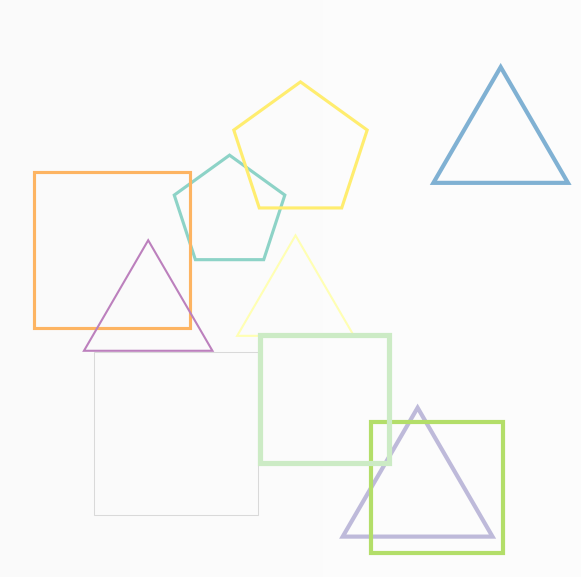[{"shape": "pentagon", "thickness": 1.5, "radius": 0.5, "center": [0.395, 0.63]}, {"shape": "triangle", "thickness": 1, "radius": 0.58, "center": [0.508, 0.476]}, {"shape": "triangle", "thickness": 2, "radius": 0.74, "center": [0.718, 0.144]}, {"shape": "triangle", "thickness": 2, "radius": 0.67, "center": [0.861, 0.749]}, {"shape": "square", "thickness": 1.5, "radius": 0.67, "center": [0.192, 0.566]}, {"shape": "square", "thickness": 2, "radius": 0.57, "center": [0.751, 0.155]}, {"shape": "square", "thickness": 0.5, "radius": 0.71, "center": [0.303, 0.249]}, {"shape": "triangle", "thickness": 1, "radius": 0.64, "center": [0.255, 0.456]}, {"shape": "square", "thickness": 2.5, "radius": 0.55, "center": [0.558, 0.309]}, {"shape": "pentagon", "thickness": 1.5, "radius": 0.6, "center": [0.517, 0.737]}]